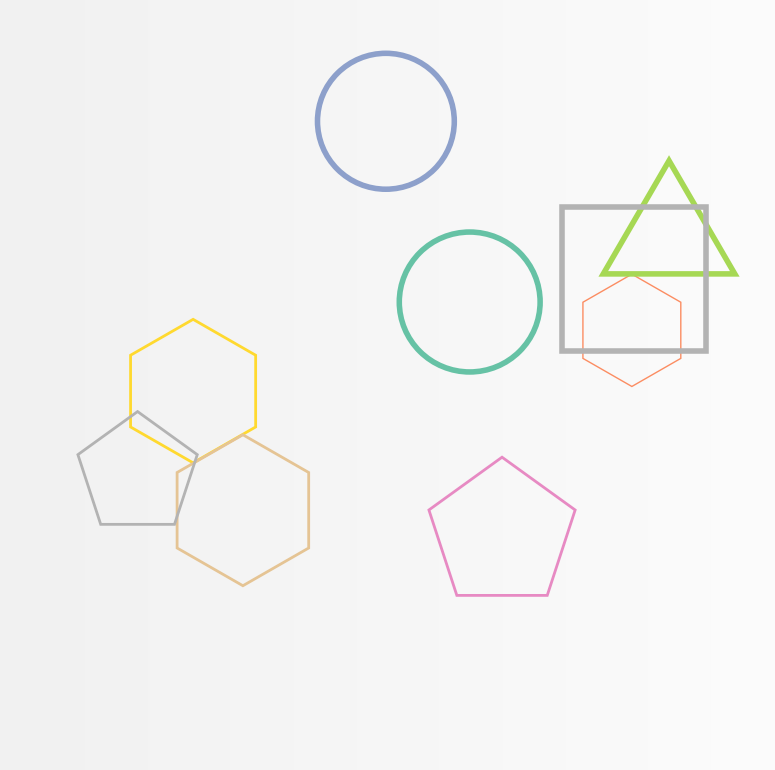[{"shape": "circle", "thickness": 2, "radius": 0.45, "center": [0.606, 0.608]}, {"shape": "hexagon", "thickness": 0.5, "radius": 0.36, "center": [0.815, 0.571]}, {"shape": "circle", "thickness": 2, "radius": 0.44, "center": [0.498, 0.843]}, {"shape": "pentagon", "thickness": 1, "radius": 0.5, "center": [0.648, 0.307]}, {"shape": "triangle", "thickness": 2, "radius": 0.49, "center": [0.863, 0.693]}, {"shape": "hexagon", "thickness": 1, "radius": 0.47, "center": [0.249, 0.492]}, {"shape": "hexagon", "thickness": 1, "radius": 0.49, "center": [0.313, 0.337]}, {"shape": "pentagon", "thickness": 1, "radius": 0.4, "center": [0.178, 0.385]}, {"shape": "square", "thickness": 2, "radius": 0.47, "center": [0.818, 0.638]}]